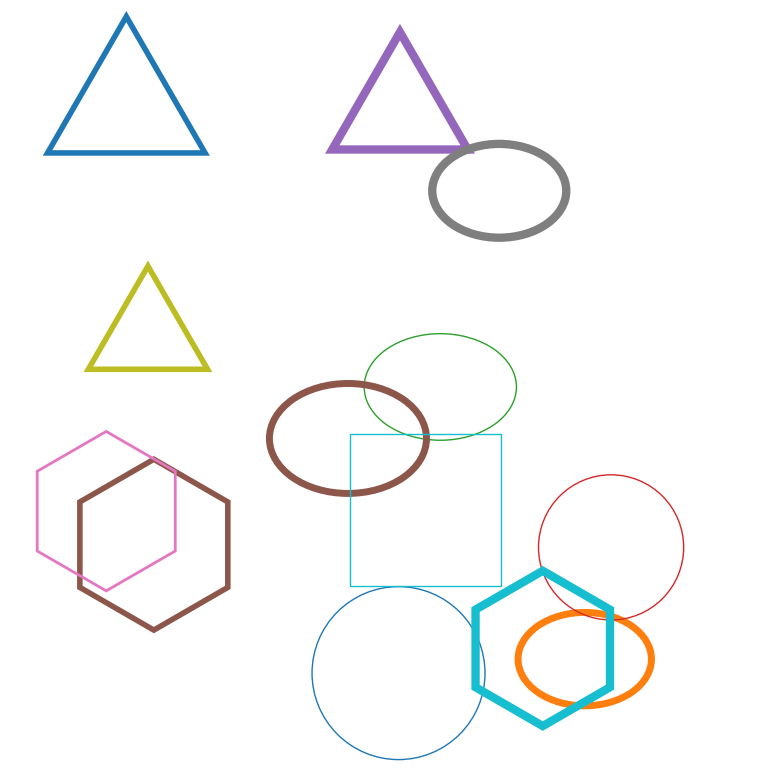[{"shape": "circle", "thickness": 0.5, "radius": 0.56, "center": [0.518, 0.126]}, {"shape": "triangle", "thickness": 2, "radius": 0.59, "center": [0.164, 0.86]}, {"shape": "oval", "thickness": 2.5, "radius": 0.43, "center": [0.759, 0.144]}, {"shape": "oval", "thickness": 0.5, "radius": 0.49, "center": [0.572, 0.497]}, {"shape": "circle", "thickness": 0.5, "radius": 0.47, "center": [0.794, 0.289]}, {"shape": "triangle", "thickness": 3, "radius": 0.51, "center": [0.519, 0.857]}, {"shape": "hexagon", "thickness": 2, "radius": 0.55, "center": [0.2, 0.293]}, {"shape": "oval", "thickness": 2.5, "radius": 0.51, "center": [0.452, 0.431]}, {"shape": "hexagon", "thickness": 1, "radius": 0.52, "center": [0.138, 0.336]}, {"shape": "oval", "thickness": 3, "radius": 0.44, "center": [0.648, 0.752]}, {"shape": "triangle", "thickness": 2, "radius": 0.45, "center": [0.192, 0.565]}, {"shape": "square", "thickness": 0.5, "radius": 0.49, "center": [0.553, 0.338]}, {"shape": "hexagon", "thickness": 3, "radius": 0.5, "center": [0.705, 0.158]}]